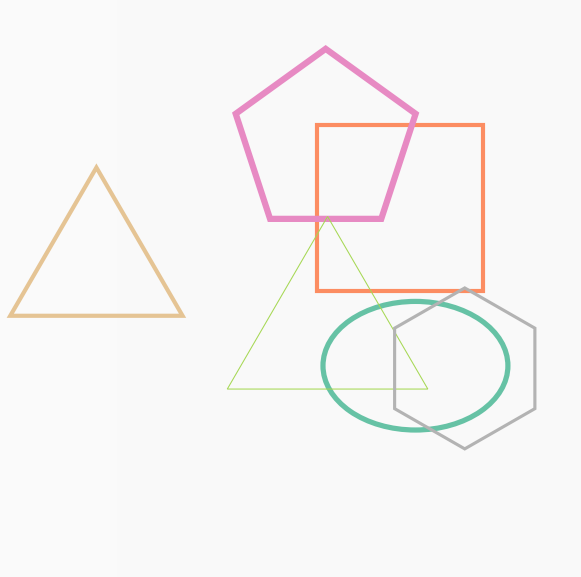[{"shape": "oval", "thickness": 2.5, "radius": 0.8, "center": [0.715, 0.366]}, {"shape": "square", "thickness": 2, "radius": 0.72, "center": [0.688, 0.639]}, {"shape": "pentagon", "thickness": 3, "radius": 0.81, "center": [0.56, 0.752]}, {"shape": "triangle", "thickness": 0.5, "radius": 1.0, "center": [0.564, 0.425]}, {"shape": "triangle", "thickness": 2, "radius": 0.86, "center": [0.166, 0.538]}, {"shape": "hexagon", "thickness": 1.5, "radius": 0.7, "center": [0.8, 0.361]}]